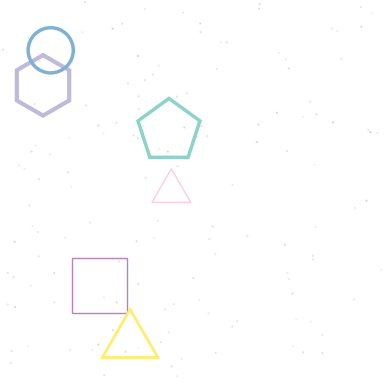[{"shape": "pentagon", "thickness": 2.5, "radius": 0.42, "center": [0.439, 0.66]}, {"shape": "hexagon", "thickness": 3, "radius": 0.39, "center": [0.112, 0.778]}, {"shape": "circle", "thickness": 2.5, "radius": 0.29, "center": [0.132, 0.869]}, {"shape": "triangle", "thickness": 1, "radius": 0.29, "center": [0.445, 0.503]}, {"shape": "square", "thickness": 1, "radius": 0.36, "center": [0.258, 0.259]}, {"shape": "triangle", "thickness": 2, "radius": 0.42, "center": [0.338, 0.113]}]